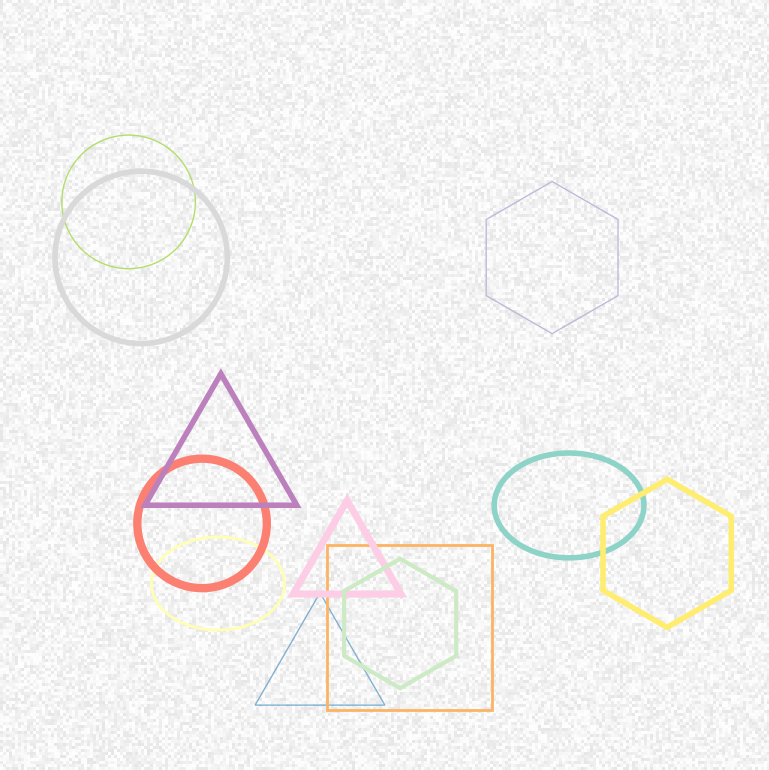[{"shape": "oval", "thickness": 2, "radius": 0.49, "center": [0.739, 0.344]}, {"shape": "oval", "thickness": 1, "radius": 0.43, "center": [0.283, 0.242]}, {"shape": "hexagon", "thickness": 0.5, "radius": 0.49, "center": [0.717, 0.665]}, {"shape": "circle", "thickness": 3, "radius": 0.42, "center": [0.262, 0.32]}, {"shape": "triangle", "thickness": 0.5, "radius": 0.49, "center": [0.416, 0.133]}, {"shape": "square", "thickness": 1, "radius": 0.54, "center": [0.532, 0.185]}, {"shape": "circle", "thickness": 0.5, "radius": 0.43, "center": [0.167, 0.738]}, {"shape": "triangle", "thickness": 2.5, "radius": 0.41, "center": [0.451, 0.269]}, {"shape": "circle", "thickness": 2, "radius": 0.56, "center": [0.183, 0.666]}, {"shape": "triangle", "thickness": 2, "radius": 0.57, "center": [0.287, 0.401]}, {"shape": "hexagon", "thickness": 1.5, "radius": 0.42, "center": [0.52, 0.19]}, {"shape": "hexagon", "thickness": 2, "radius": 0.48, "center": [0.866, 0.281]}]